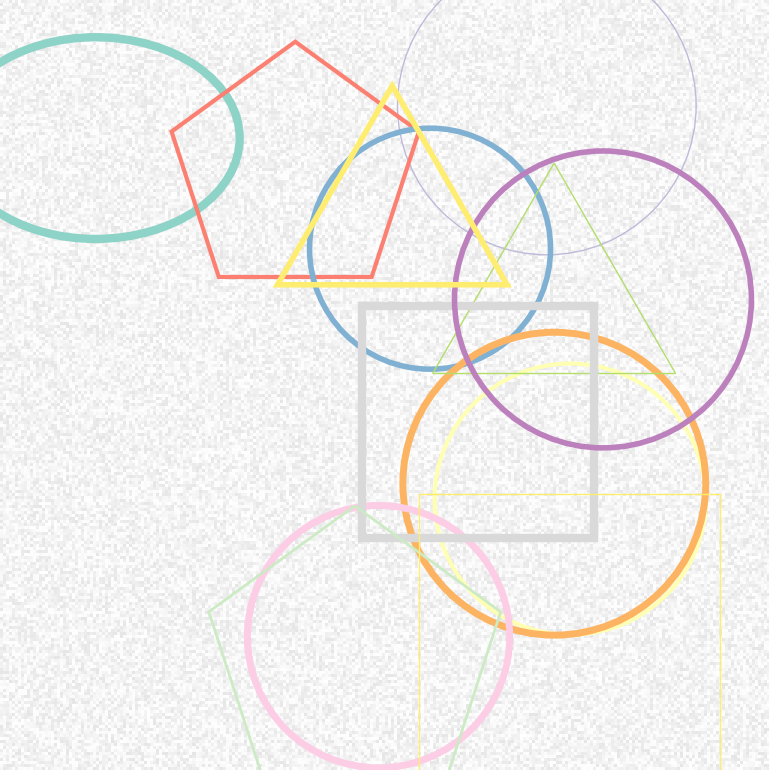[{"shape": "oval", "thickness": 3, "radius": 0.94, "center": [0.124, 0.821]}, {"shape": "circle", "thickness": 1.5, "radius": 0.88, "center": [0.74, 0.352]}, {"shape": "circle", "thickness": 0.5, "radius": 0.97, "center": [0.71, 0.863]}, {"shape": "pentagon", "thickness": 1.5, "radius": 0.84, "center": [0.383, 0.777]}, {"shape": "circle", "thickness": 2, "radius": 0.78, "center": [0.558, 0.677]}, {"shape": "circle", "thickness": 2.5, "radius": 0.98, "center": [0.72, 0.372]}, {"shape": "triangle", "thickness": 0.5, "radius": 0.91, "center": [0.72, 0.606]}, {"shape": "circle", "thickness": 2.5, "radius": 0.85, "center": [0.492, 0.173]}, {"shape": "square", "thickness": 3, "radius": 0.76, "center": [0.621, 0.452]}, {"shape": "circle", "thickness": 2, "radius": 0.96, "center": [0.783, 0.611]}, {"shape": "pentagon", "thickness": 1, "radius": 1.0, "center": [0.461, 0.144]}, {"shape": "triangle", "thickness": 2, "radius": 0.86, "center": [0.509, 0.716]}, {"shape": "square", "thickness": 0.5, "radius": 0.98, "center": [0.739, 0.164]}]